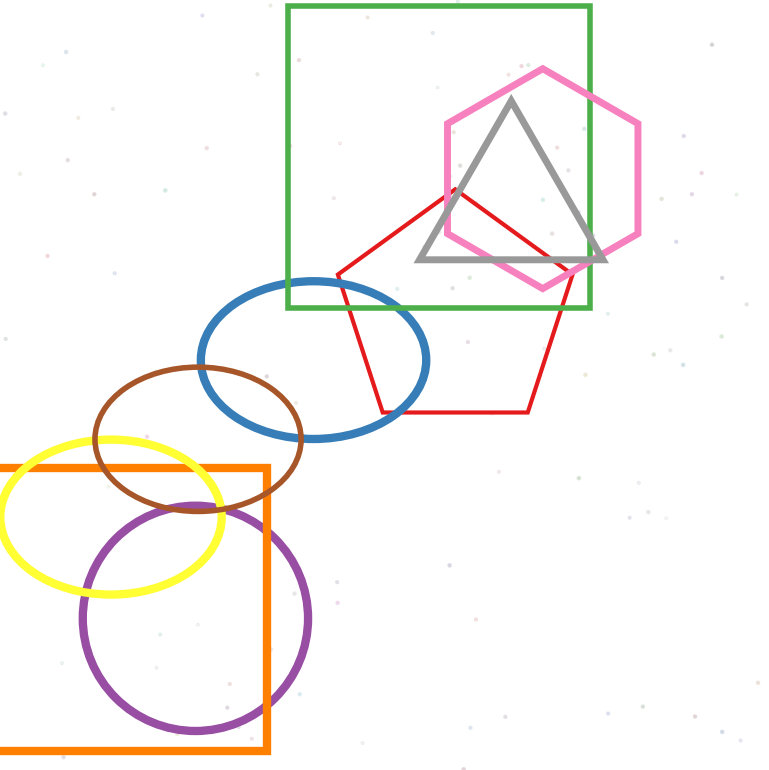[{"shape": "pentagon", "thickness": 1.5, "radius": 0.8, "center": [0.591, 0.594]}, {"shape": "oval", "thickness": 3, "radius": 0.73, "center": [0.407, 0.532]}, {"shape": "square", "thickness": 2, "radius": 0.98, "center": [0.57, 0.796]}, {"shape": "circle", "thickness": 3, "radius": 0.73, "center": [0.254, 0.197]}, {"shape": "square", "thickness": 3, "radius": 0.92, "center": [0.163, 0.208]}, {"shape": "oval", "thickness": 3, "radius": 0.72, "center": [0.144, 0.328]}, {"shape": "oval", "thickness": 2, "radius": 0.67, "center": [0.257, 0.429]}, {"shape": "hexagon", "thickness": 2.5, "radius": 0.71, "center": [0.705, 0.768]}, {"shape": "triangle", "thickness": 2.5, "radius": 0.69, "center": [0.664, 0.731]}]